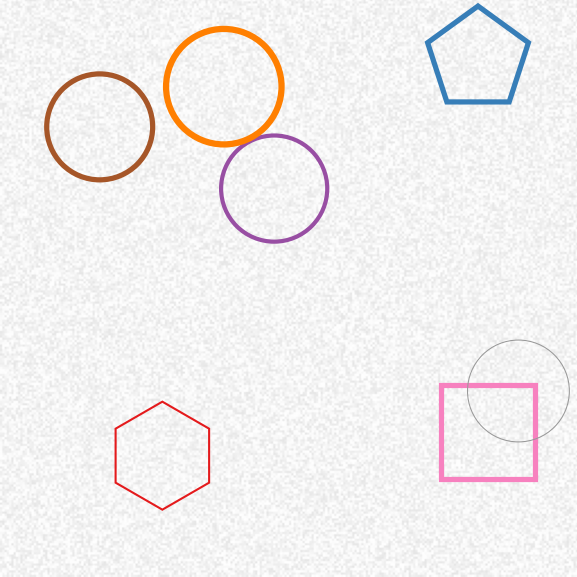[{"shape": "hexagon", "thickness": 1, "radius": 0.47, "center": [0.281, 0.21]}, {"shape": "pentagon", "thickness": 2.5, "radius": 0.46, "center": [0.828, 0.897]}, {"shape": "circle", "thickness": 2, "radius": 0.46, "center": [0.475, 0.673]}, {"shape": "circle", "thickness": 3, "radius": 0.5, "center": [0.388, 0.849]}, {"shape": "circle", "thickness": 2.5, "radius": 0.46, "center": [0.173, 0.779]}, {"shape": "square", "thickness": 2.5, "radius": 0.41, "center": [0.845, 0.251]}, {"shape": "circle", "thickness": 0.5, "radius": 0.44, "center": [0.898, 0.322]}]